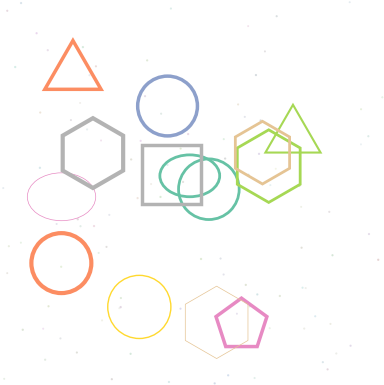[{"shape": "circle", "thickness": 2, "radius": 0.39, "center": [0.543, 0.508]}, {"shape": "oval", "thickness": 2, "radius": 0.39, "center": [0.493, 0.543]}, {"shape": "circle", "thickness": 3, "radius": 0.39, "center": [0.159, 0.317]}, {"shape": "triangle", "thickness": 2.5, "radius": 0.42, "center": [0.189, 0.81]}, {"shape": "circle", "thickness": 2.5, "radius": 0.39, "center": [0.435, 0.725]}, {"shape": "pentagon", "thickness": 2.5, "radius": 0.35, "center": [0.627, 0.156]}, {"shape": "oval", "thickness": 0.5, "radius": 0.44, "center": [0.16, 0.489]}, {"shape": "triangle", "thickness": 1.5, "radius": 0.41, "center": [0.761, 0.645]}, {"shape": "hexagon", "thickness": 2, "radius": 0.47, "center": [0.698, 0.569]}, {"shape": "circle", "thickness": 1, "radius": 0.41, "center": [0.362, 0.203]}, {"shape": "hexagon", "thickness": 0.5, "radius": 0.47, "center": [0.563, 0.163]}, {"shape": "hexagon", "thickness": 2, "radius": 0.41, "center": [0.682, 0.604]}, {"shape": "hexagon", "thickness": 3, "radius": 0.45, "center": [0.241, 0.602]}, {"shape": "square", "thickness": 2.5, "radius": 0.39, "center": [0.446, 0.547]}]